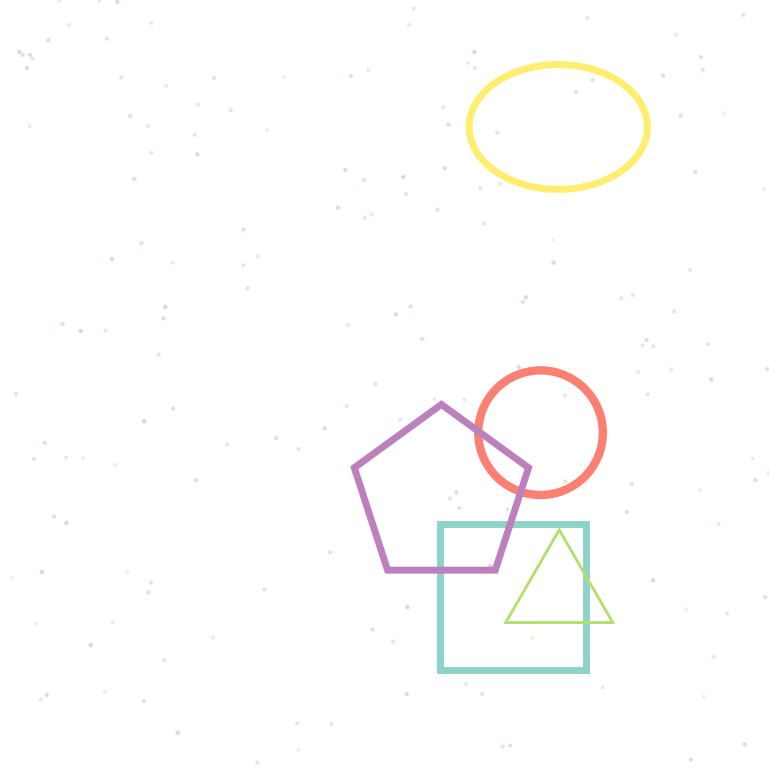[{"shape": "square", "thickness": 2.5, "radius": 0.48, "center": [0.666, 0.225]}, {"shape": "circle", "thickness": 3, "radius": 0.4, "center": [0.702, 0.438]}, {"shape": "triangle", "thickness": 1, "radius": 0.4, "center": [0.726, 0.232]}, {"shape": "pentagon", "thickness": 2.5, "radius": 0.59, "center": [0.573, 0.356]}, {"shape": "oval", "thickness": 2.5, "radius": 0.58, "center": [0.725, 0.835]}]